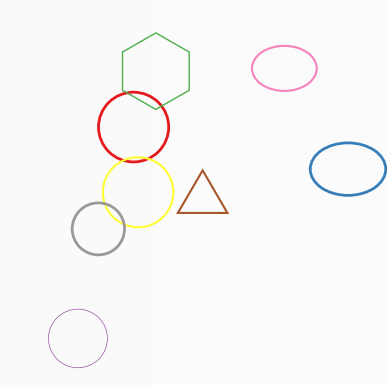[{"shape": "circle", "thickness": 2, "radius": 0.45, "center": [0.345, 0.67]}, {"shape": "oval", "thickness": 2, "radius": 0.49, "center": [0.898, 0.561]}, {"shape": "hexagon", "thickness": 1, "radius": 0.5, "center": [0.402, 0.815]}, {"shape": "circle", "thickness": 0.5, "radius": 0.38, "center": [0.201, 0.121]}, {"shape": "circle", "thickness": 1.5, "radius": 0.45, "center": [0.356, 0.501]}, {"shape": "triangle", "thickness": 1.5, "radius": 0.37, "center": [0.523, 0.484]}, {"shape": "oval", "thickness": 1.5, "radius": 0.42, "center": [0.734, 0.822]}, {"shape": "circle", "thickness": 2, "radius": 0.34, "center": [0.254, 0.406]}]